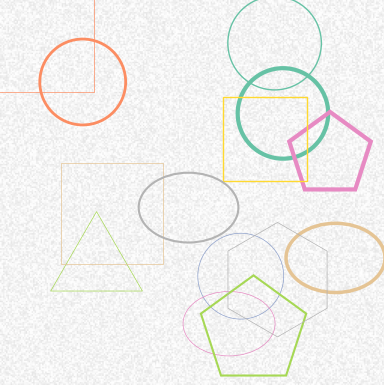[{"shape": "circle", "thickness": 1, "radius": 0.61, "center": [0.713, 0.888]}, {"shape": "circle", "thickness": 3, "radius": 0.59, "center": [0.735, 0.705]}, {"shape": "circle", "thickness": 2, "radius": 0.56, "center": [0.215, 0.787]}, {"shape": "square", "thickness": 0.5, "radius": 0.69, "center": [0.106, 0.899]}, {"shape": "circle", "thickness": 0.5, "radius": 0.56, "center": [0.625, 0.283]}, {"shape": "pentagon", "thickness": 3, "radius": 0.56, "center": [0.857, 0.598]}, {"shape": "oval", "thickness": 0.5, "radius": 0.6, "center": [0.595, 0.159]}, {"shape": "triangle", "thickness": 0.5, "radius": 0.69, "center": [0.251, 0.313]}, {"shape": "pentagon", "thickness": 1.5, "radius": 0.72, "center": [0.659, 0.141]}, {"shape": "square", "thickness": 1, "radius": 0.55, "center": [0.687, 0.638]}, {"shape": "oval", "thickness": 2.5, "radius": 0.64, "center": [0.871, 0.33]}, {"shape": "square", "thickness": 0.5, "radius": 0.66, "center": [0.291, 0.446]}, {"shape": "oval", "thickness": 1.5, "radius": 0.65, "center": [0.49, 0.461]}, {"shape": "hexagon", "thickness": 0.5, "radius": 0.74, "center": [0.721, 0.274]}]